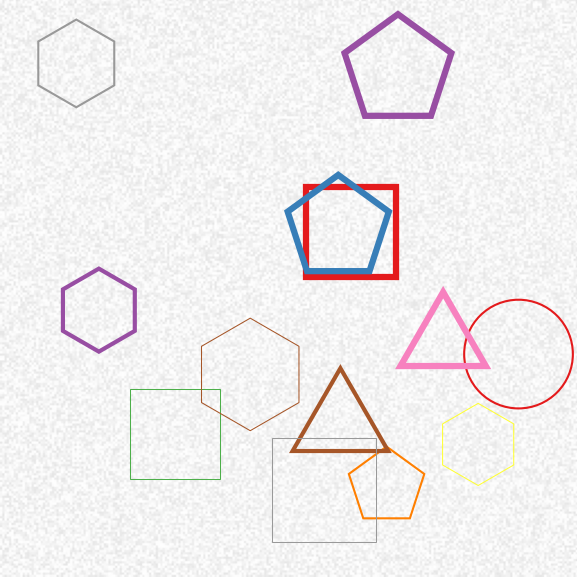[{"shape": "circle", "thickness": 1, "radius": 0.47, "center": [0.898, 0.386]}, {"shape": "square", "thickness": 3, "radius": 0.39, "center": [0.608, 0.598]}, {"shape": "pentagon", "thickness": 3, "radius": 0.46, "center": [0.586, 0.604]}, {"shape": "square", "thickness": 0.5, "radius": 0.39, "center": [0.303, 0.247]}, {"shape": "hexagon", "thickness": 2, "radius": 0.36, "center": [0.171, 0.462]}, {"shape": "pentagon", "thickness": 3, "radius": 0.49, "center": [0.689, 0.877]}, {"shape": "pentagon", "thickness": 1, "radius": 0.34, "center": [0.669, 0.157]}, {"shape": "hexagon", "thickness": 0.5, "radius": 0.36, "center": [0.828, 0.23]}, {"shape": "hexagon", "thickness": 0.5, "radius": 0.49, "center": [0.433, 0.351]}, {"shape": "triangle", "thickness": 2, "radius": 0.48, "center": [0.589, 0.266]}, {"shape": "triangle", "thickness": 3, "radius": 0.43, "center": [0.767, 0.408]}, {"shape": "square", "thickness": 0.5, "radius": 0.45, "center": [0.561, 0.151]}, {"shape": "hexagon", "thickness": 1, "radius": 0.38, "center": [0.132, 0.889]}]